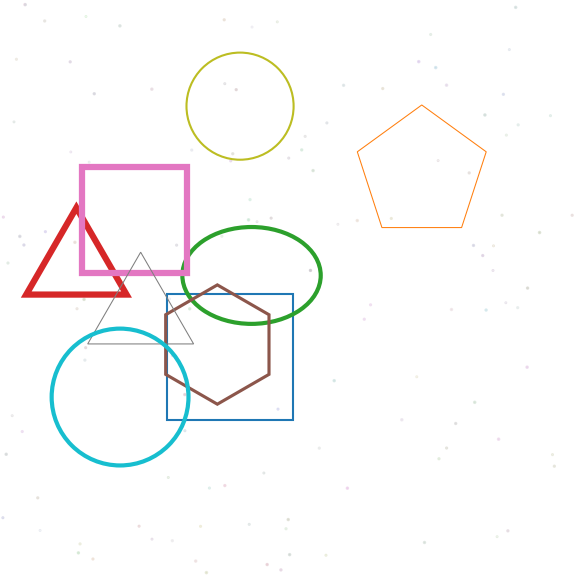[{"shape": "square", "thickness": 1, "radius": 0.55, "center": [0.398, 0.381]}, {"shape": "pentagon", "thickness": 0.5, "radius": 0.59, "center": [0.73, 0.7]}, {"shape": "oval", "thickness": 2, "radius": 0.6, "center": [0.436, 0.522]}, {"shape": "triangle", "thickness": 3, "radius": 0.5, "center": [0.132, 0.539]}, {"shape": "hexagon", "thickness": 1.5, "radius": 0.52, "center": [0.376, 0.403]}, {"shape": "square", "thickness": 3, "radius": 0.46, "center": [0.233, 0.618]}, {"shape": "triangle", "thickness": 0.5, "radius": 0.53, "center": [0.244, 0.457]}, {"shape": "circle", "thickness": 1, "radius": 0.46, "center": [0.416, 0.815]}, {"shape": "circle", "thickness": 2, "radius": 0.59, "center": [0.208, 0.312]}]